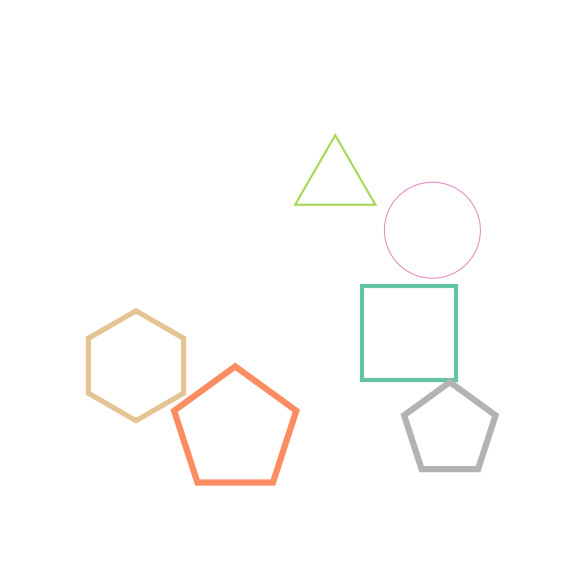[{"shape": "square", "thickness": 2, "radius": 0.41, "center": [0.708, 0.423]}, {"shape": "pentagon", "thickness": 3, "radius": 0.56, "center": [0.407, 0.253]}, {"shape": "circle", "thickness": 0.5, "radius": 0.42, "center": [0.749, 0.601]}, {"shape": "triangle", "thickness": 1, "radius": 0.4, "center": [0.58, 0.685]}, {"shape": "hexagon", "thickness": 2.5, "radius": 0.48, "center": [0.236, 0.366]}, {"shape": "pentagon", "thickness": 3, "radius": 0.42, "center": [0.779, 0.254]}]